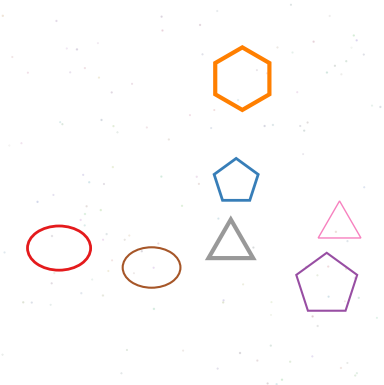[{"shape": "oval", "thickness": 2, "radius": 0.41, "center": [0.153, 0.356]}, {"shape": "pentagon", "thickness": 2, "radius": 0.3, "center": [0.613, 0.528]}, {"shape": "pentagon", "thickness": 1.5, "radius": 0.42, "center": [0.849, 0.26]}, {"shape": "hexagon", "thickness": 3, "radius": 0.41, "center": [0.629, 0.796]}, {"shape": "oval", "thickness": 1.5, "radius": 0.38, "center": [0.394, 0.305]}, {"shape": "triangle", "thickness": 1, "radius": 0.32, "center": [0.882, 0.414]}, {"shape": "triangle", "thickness": 3, "radius": 0.33, "center": [0.599, 0.363]}]